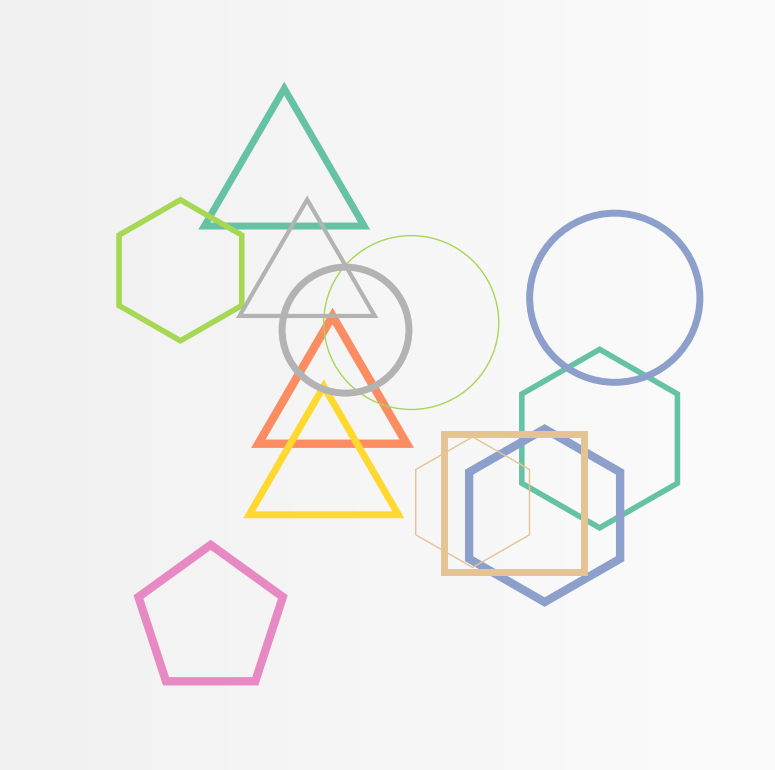[{"shape": "hexagon", "thickness": 2, "radius": 0.58, "center": [0.774, 0.43]}, {"shape": "triangle", "thickness": 2.5, "radius": 0.6, "center": [0.367, 0.766]}, {"shape": "triangle", "thickness": 3, "radius": 0.55, "center": [0.429, 0.479]}, {"shape": "circle", "thickness": 2.5, "radius": 0.55, "center": [0.793, 0.613]}, {"shape": "hexagon", "thickness": 3, "radius": 0.56, "center": [0.703, 0.331]}, {"shape": "pentagon", "thickness": 3, "radius": 0.49, "center": [0.272, 0.194]}, {"shape": "circle", "thickness": 0.5, "radius": 0.56, "center": [0.531, 0.581]}, {"shape": "hexagon", "thickness": 2, "radius": 0.46, "center": [0.233, 0.649]}, {"shape": "triangle", "thickness": 2.5, "radius": 0.56, "center": [0.418, 0.387]}, {"shape": "square", "thickness": 2.5, "radius": 0.45, "center": [0.663, 0.347]}, {"shape": "hexagon", "thickness": 0.5, "radius": 0.42, "center": [0.61, 0.348]}, {"shape": "circle", "thickness": 2.5, "radius": 0.41, "center": [0.446, 0.571]}, {"shape": "triangle", "thickness": 1.5, "radius": 0.5, "center": [0.396, 0.64]}]